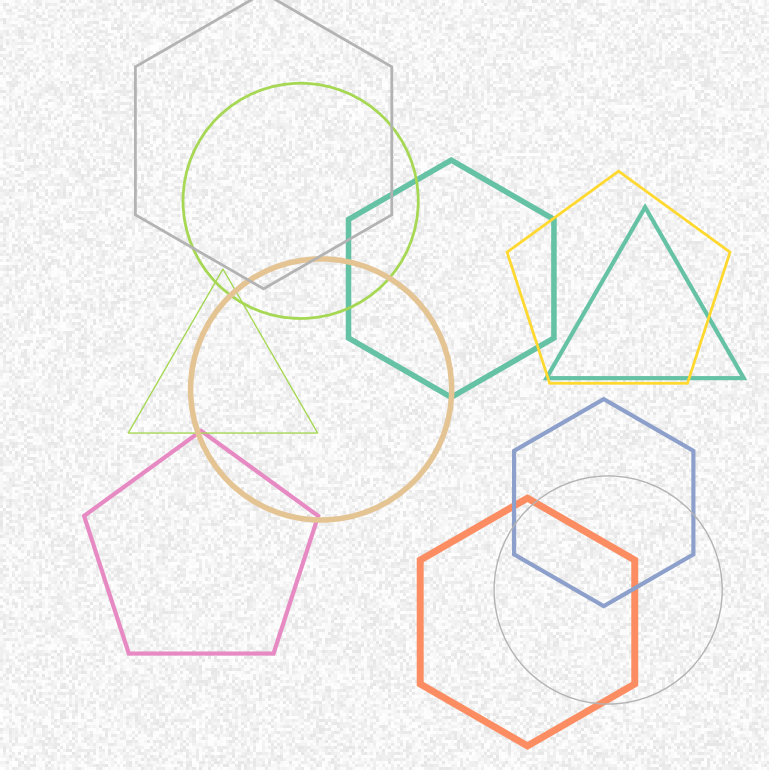[{"shape": "triangle", "thickness": 1.5, "radius": 0.74, "center": [0.838, 0.583]}, {"shape": "hexagon", "thickness": 2, "radius": 0.77, "center": [0.586, 0.638]}, {"shape": "hexagon", "thickness": 2.5, "radius": 0.8, "center": [0.685, 0.192]}, {"shape": "hexagon", "thickness": 1.5, "radius": 0.67, "center": [0.784, 0.347]}, {"shape": "pentagon", "thickness": 1.5, "radius": 0.8, "center": [0.261, 0.281]}, {"shape": "triangle", "thickness": 0.5, "radius": 0.71, "center": [0.29, 0.509]}, {"shape": "circle", "thickness": 1, "radius": 0.76, "center": [0.39, 0.739]}, {"shape": "pentagon", "thickness": 1, "radius": 0.76, "center": [0.803, 0.625]}, {"shape": "circle", "thickness": 2, "radius": 0.85, "center": [0.417, 0.494]}, {"shape": "circle", "thickness": 0.5, "radius": 0.74, "center": [0.79, 0.234]}, {"shape": "hexagon", "thickness": 1, "radius": 0.96, "center": [0.342, 0.817]}]